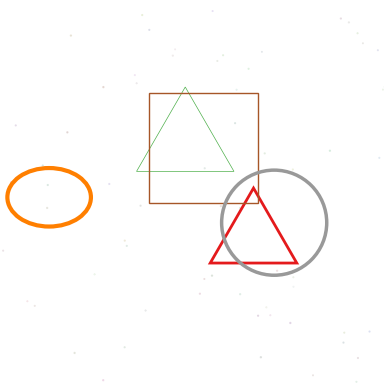[{"shape": "triangle", "thickness": 2, "radius": 0.65, "center": [0.658, 0.382]}, {"shape": "triangle", "thickness": 0.5, "radius": 0.73, "center": [0.481, 0.628]}, {"shape": "oval", "thickness": 3, "radius": 0.54, "center": [0.128, 0.488]}, {"shape": "square", "thickness": 1, "radius": 0.71, "center": [0.529, 0.616]}, {"shape": "circle", "thickness": 2.5, "radius": 0.68, "center": [0.712, 0.422]}]